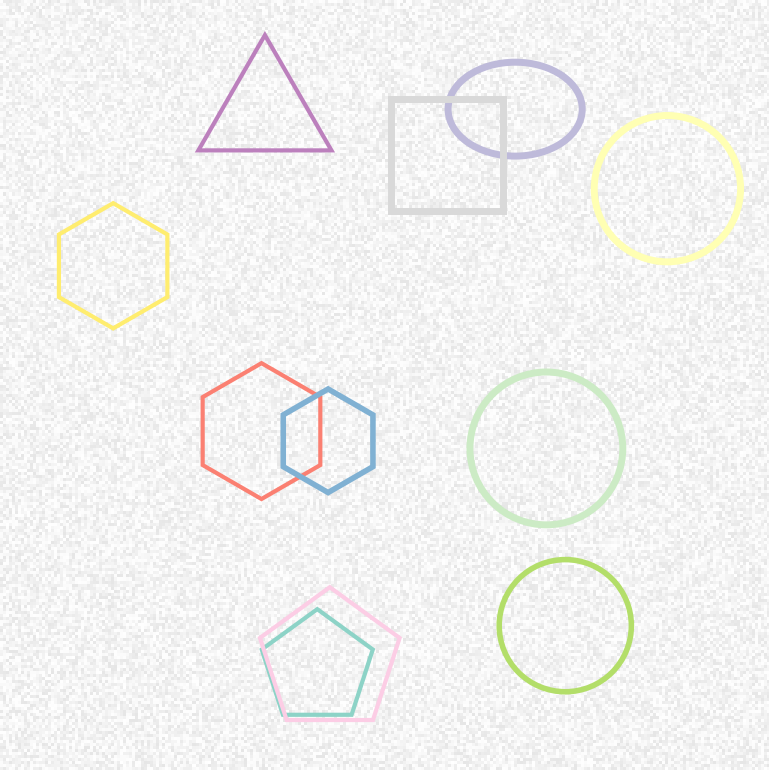[{"shape": "pentagon", "thickness": 1.5, "radius": 0.38, "center": [0.412, 0.133]}, {"shape": "circle", "thickness": 2.5, "radius": 0.48, "center": [0.867, 0.755]}, {"shape": "oval", "thickness": 2.5, "radius": 0.44, "center": [0.669, 0.858]}, {"shape": "hexagon", "thickness": 1.5, "radius": 0.44, "center": [0.34, 0.44]}, {"shape": "hexagon", "thickness": 2, "radius": 0.34, "center": [0.426, 0.428]}, {"shape": "circle", "thickness": 2, "radius": 0.43, "center": [0.734, 0.187]}, {"shape": "pentagon", "thickness": 1.5, "radius": 0.48, "center": [0.428, 0.142]}, {"shape": "square", "thickness": 2.5, "radius": 0.36, "center": [0.581, 0.799]}, {"shape": "triangle", "thickness": 1.5, "radius": 0.5, "center": [0.344, 0.855]}, {"shape": "circle", "thickness": 2.5, "radius": 0.5, "center": [0.71, 0.418]}, {"shape": "hexagon", "thickness": 1.5, "radius": 0.41, "center": [0.147, 0.655]}]